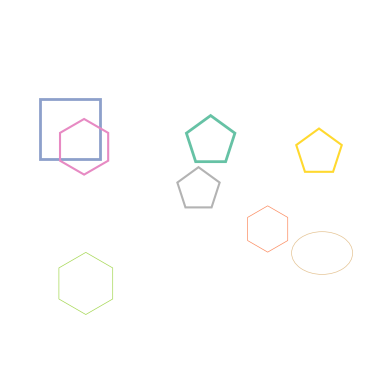[{"shape": "pentagon", "thickness": 2, "radius": 0.33, "center": [0.547, 0.634]}, {"shape": "hexagon", "thickness": 0.5, "radius": 0.3, "center": [0.695, 0.405]}, {"shape": "square", "thickness": 2, "radius": 0.39, "center": [0.182, 0.665]}, {"shape": "hexagon", "thickness": 1.5, "radius": 0.36, "center": [0.218, 0.619]}, {"shape": "hexagon", "thickness": 0.5, "radius": 0.4, "center": [0.223, 0.264]}, {"shape": "pentagon", "thickness": 1.5, "radius": 0.31, "center": [0.829, 0.604]}, {"shape": "oval", "thickness": 0.5, "radius": 0.4, "center": [0.837, 0.343]}, {"shape": "pentagon", "thickness": 1.5, "radius": 0.29, "center": [0.516, 0.508]}]